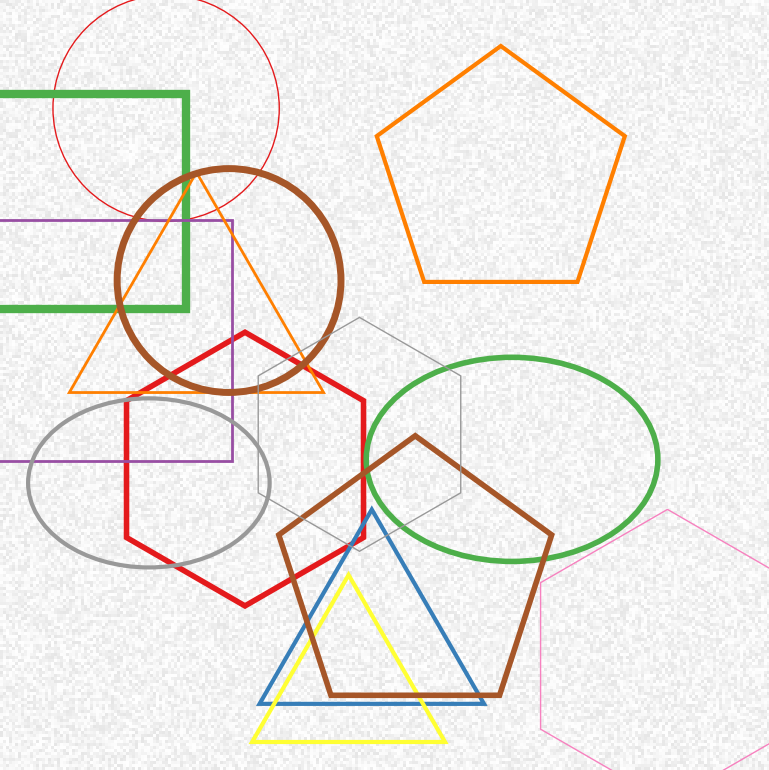[{"shape": "hexagon", "thickness": 2, "radius": 0.89, "center": [0.318, 0.391]}, {"shape": "circle", "thickness": 0.5, "radius": 0.73, "center": [0.216, 0.859]}, {"shape": "triangle", "thickness": 1.5, "radius": 0.84, "center": [0.483, 0.17]}, {"shape": "oval", "thickness": 2, "radius": 0.95, "center": [0.665, 0.403]}, {"shape": "square", "thickness": 3, "radius": 0.7, "center": [0.102, 0.739]}, {"shape": "square", "thickness": 1, "radius": 0.78, "center": [0.145, 0.558]}, {"shape": "triangle", "thickness": 1, "radius": 0.95, "center": [0.255, 0.586]}, {"shape": "pentagon", "thickness": 1.5, "radius": 0.85, "center": [0.65, 0.771]}, {"shape": "triangle", "thickness": 1.5, "radius": 0.72, "center": [0.453, 0.109]}, {"shape": "pentagon", "thickness": 2, "radius": 0.93, "center": [0.539, 0.248]}, {"shape": "circle", "thickness": 2.5, "radius": 0.73, "center": [0.297, 0.636]}, {"shape": "hexagon", "thickness": 0.5, "radius": 0.95, "center": [0.867, 0.148]}, {"shape": "oval", "thickness": 1.5, "radius": 0.78, "center": [0.193, 0.373]}, {"shape": "hexagon", "thickness": 0.5, "radius": 0.76, "center": [0.467, 0.436]}]